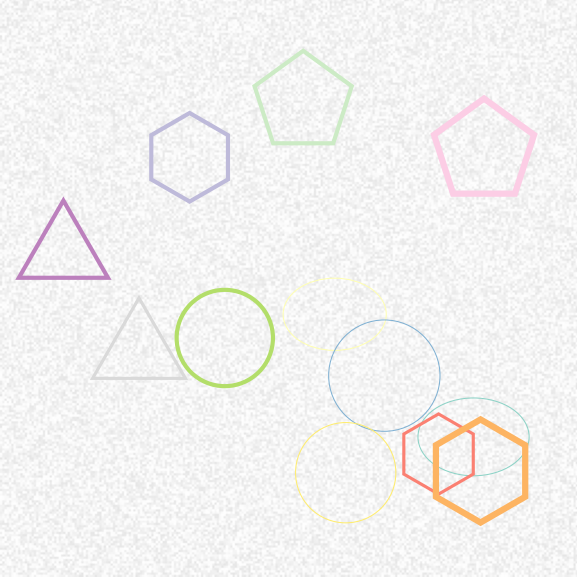[{"shape": "oval", "thickness": 0.5, "radius": 0.48, "center": [0.82, 0.243]}, {"shape": "oval", "thickness": 0.5, "radius": 0.45, "center": [0.58, 0.455]}, {"shape": "hexagon", "thickness": 2, "radius": 0.38, "center": [0.328, 0.727]}, {"shape": "hexagon", "thickness": 1.5, "radius": 0.35, "center": [0.759, 0.213]}, {"shape": "circle", "thickness": 0.5, "radius": 0.48, "center": [0.666, 0.349]}, {"shape": "hexagon", "thickness": 3, "radius": 0.45, "center": [0.832, 0.184]}, {"shape": "circle", "thickness": 2, "radius": 0.42, "center": [0.389, 0.414]}, {"shape": "pentagon", "thickness": 3, "radius": 0.46, "center": [0.838, 0.737]}, {"shape": "triangle", "thickness": 1.5, "radius": 0.46, "center": [0.241, 0.39]}, {"shape": "triangle", "thickness": 2, "radius": 0.45, "center": [0.11, 0.563]}, {"shape": "pentagon", "thickness": 2, "radius": 0.44, "center": [0.525, 0.823]}, {"shape": "circle", "thickness": 0.5, "radius": 0.43, "center": [0.599, 0.181]}]